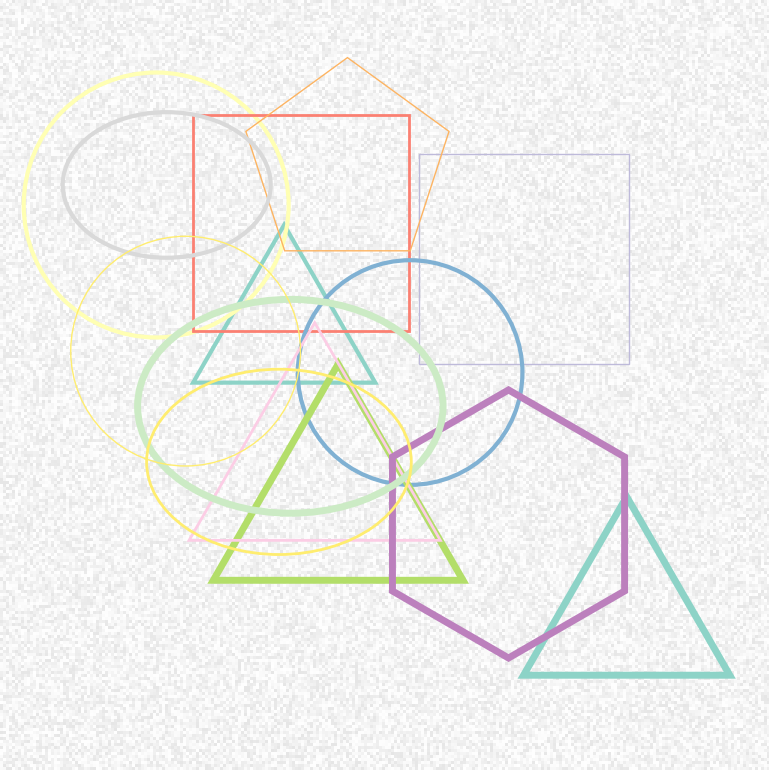[{"shape": "triangle", "thickness": 1.5, "radius": 0.68, "center": [0.369, 0.571]}, {"shape": "triangle", "thickness": 2.5, "radius": 0.77, "center": [0.814, 0.2]}, {"shape": "circle", "thickness": 1.5, "radius": 0.86, "center": [0.203, 0.734]}, {"shape": "square", "thickness": 0.5, "radius": 0.68, "center": [0.68, 0.663]}, {"shape": "square", "thickness": 1, "radius": 0.7, "center": [0.391, 0.71]}, {"shape": "circle", "thickness": 1.5, "radius": 0.73, "center": [0.533, 0.516]}, {"shape": "pentagon", "thickness": 0.5, "radius": 0.69, "center": [0.451, 0.786]}, {"shape": "triangle", "thickness": 2.5, "radius": 0.94, "center": [0.439, 0.34]}, {"shape": "triangle", "thickness": 1, "radius": 0.94, "center": [0.409, 0.392]}, {"shape": "oval", "thickness": 1.5, "radius": 0.68, "center": [0.216, 0.76]}, {"shape": "hexagon", "thickness": 2.5, "radius": 0.87, "center": [0.66, 0.32]}, {"shape": "oval", "thickness": 2.5, "radius": 0.99, "center": [0.377, 0.472]}, {"shape": "circle", "thickness": 0.5, "radius": 0.75, "center": [0.241, 0.544]}, {"shape": "oval", "thickness": 1, "radius": 0.86, "center": [0.362, 0.4]}]